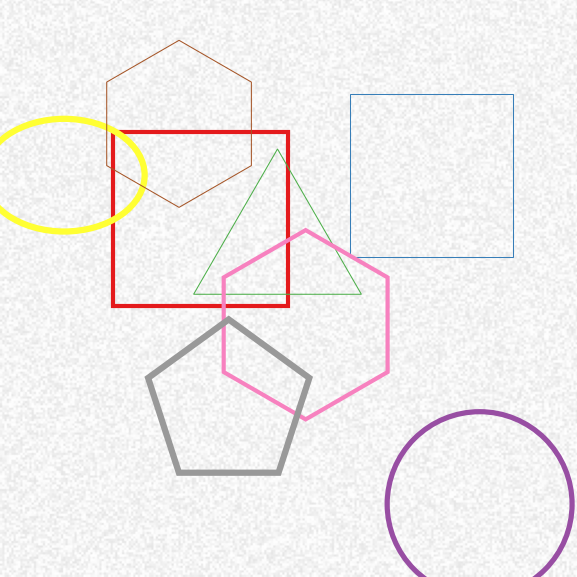[{"shape": "square", "thickness": 2, "radius": 0.76, "center": [0.347, 0.62]}, {"shape": "square", "thickness": 0.5, "radius": 0.7, "center": [0.747, 0.696]}, {"shape": "triangle", "thickness": 0.5, "radius": 0.84, "center": [0.481, 0.573]}, {"shape": "circle", "thickness": 2.5, "radius": 0.8, "center": [0.831, 0.126]}, {"shape": "oval", "thickness": 3, "radius": 0.7, "center": [0.111, 0.696]}, {"shape": "hexagon", "thickness": 0.5, "radius": 0.72, "center": [0.31, 0.785]}, {"shape": "hexagon", "thickness": 2, "radius": 0.82, "center": [0.529, 0.437]}, {"shape": "pentagon", "thickness": 3, "radius": 0.73, "center": [0.396, 0.299]}]